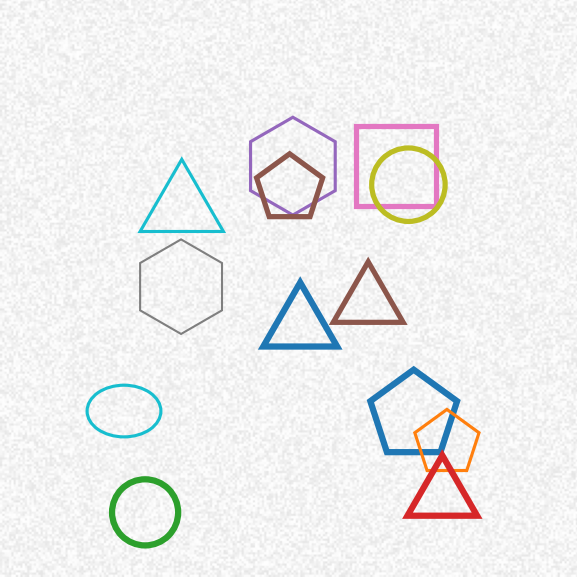[{"shape": "pentagon", "thickness": 3, "radius": 0.39, "center": [0.716, 0.28]}, {"shape": "triangle", "thickness": 3, "radius": 0.37, "center": [0.52, 0.436]}, {"shape": "pentagon", "thickness": 1.5, "radius": 0.29, "center": [0.774, 0.232]}, {"shape": "circle", "thickness": 3, "radius": 0.29, "center": [0.251, 0.112]}, {"shape": "triangle", "thickness": 3, "radius": 0.35, "center": [0.766, 0.141]}, {"shape": "hexagon", "thickness": 1.5, "radius": 0.42, "center": [0.507, 0.711]}, {"shape": "triangle", "thickness": 2.5, "radius": 0.35, "center": [0.638, 0.476]}, {"shape": "pentagon", "thickness": 2.5, "radius": 0.3, "center": [0.502, 0.673]}, {"shape": "square", "thickness": 2.5, "radius": 0.35, "center": [0.686, 0.712]}, {"shape": "hexagon", "thickness": 1, "radius": 0.41, "center": [0.314, 0.503]}, {"shape": "circle", "thickness": 2.5, "radius": 0.32, "center": [0.707, 0.679]}, {"shape": "triangle", "thickness": 1.5, "radius": 0.42, "center": [0.315, 0.64]}, {"shape": "oval", "thickness": 1.5, "radius": 0.32, "center": [0.215, 0.287]}]